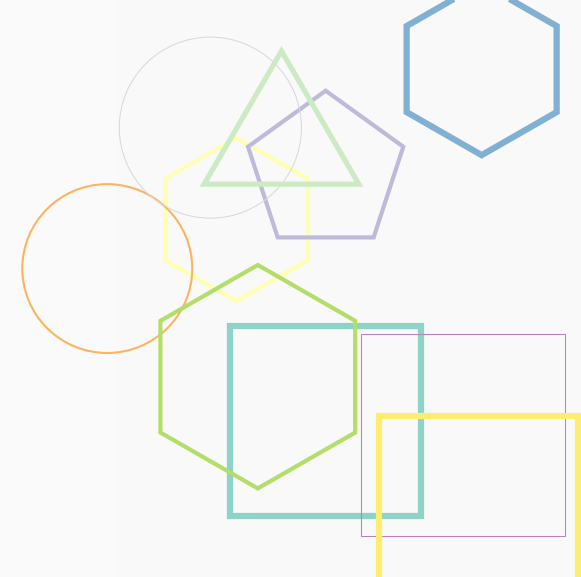[{"shape": "square", "thickness": 3, "radius": 0.82, "center": [0.56, 0.27]}, {"shape": "hexagon", "thickness": 2, "radius": 0.71, "center": [0.407, 0.619]}, {"shape": "pentagon", "thickness": 2, "radius": 0.7, "center": [0.56, 0.702]}, {"shape": "hexagon", "thickness": 3, "radius": 0.75, "center": [0.829, 0.88]}, {"shape": "circle", "thickness": 1, "radius": 0.73, "center": [0.185, 0.534]}, {"shape": "hexagon", "thickness": 2, "radius": 0.97, "center": [0.444, 0.347]}, {"shape": "circle", "thickness": 0.5, "radius": 0.78, "center": [0.362, 0.778]}, {"shape": "square", "thickness": 0.5, "radius": 0.88, "center": [0.797, 0.246]}, {"shape": "triangle", "thickness": 2.5, "radius": 0.77, "center": [0.484, 0.757]}, {"shape": "square", "thickness": 3, "radius": 0.86, "center": [0.823, 0.107]}]